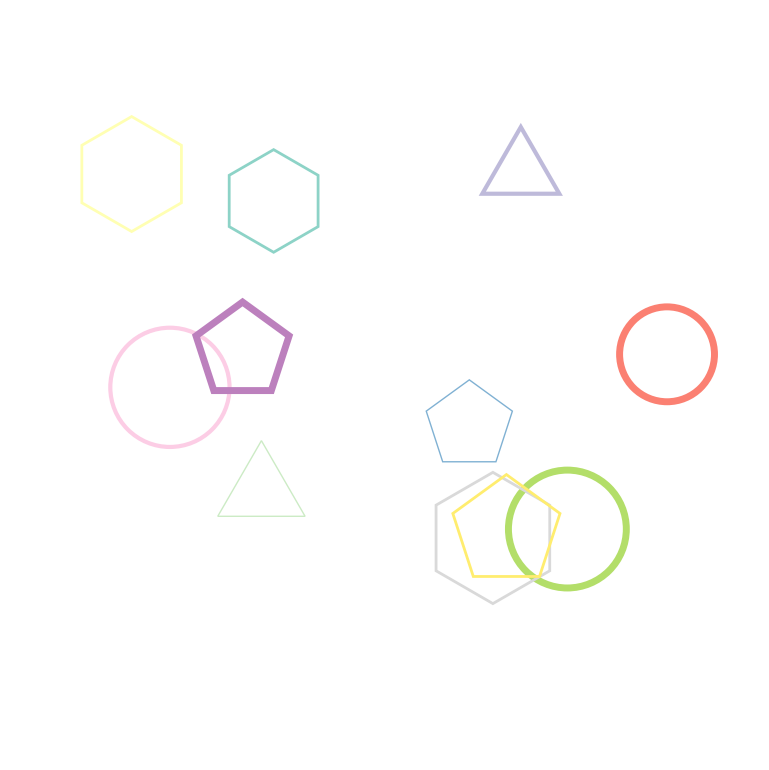[{"shape": "hexagon", "thickness": 1, "radius": 0.33, "center": [0.355, 0.739]}, {"shape": "hexagon", "thickness": 1, "radius": 0.37, "center": [0.171, 0.774]}, {"shape": "triangle", "thickness": 1.5, "radius": 0.29, "center": [0.676, 0.777]}, {"shape": "circle", "thickness": 2.5, "radius": 0.31, "center": [0.866, 0.54]}, {"shape": "pentagon", "thickness": 0.5, "radius": 0.29, "center": [0.609, 0.448]}, {"shape": "circle", "thickness": 2.5, "radius": 0.38, "center": [0.737, 0.313]}, {"shape": "circle", "thickness": 1.5, "radius": 0.39, "center": [0.221, 0.497]}, {"shape": "hexagon", "thickness": 1, "radius": 0.43, "center": [0.64, 0.301]}, {"shape": "pentagon", "thickness": 2.5, "radius": 0.32, "center": [0.315, 0.544]}, {"shape": "triangle", "thickness": 0.5, "radius": 0.33, "center": [0.34, 0.362]}, {"shape": "pentagon", "thickness": 1, "radius": 0.37, "center": [0.658, 0.311]}]